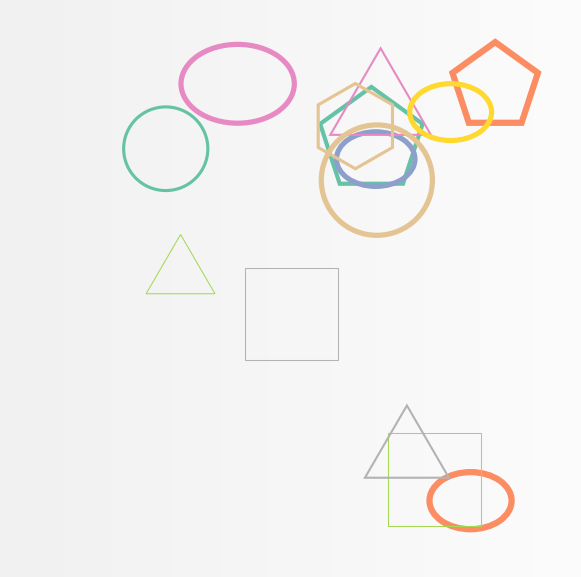[{"shape": "circle", "thickness": 1.5, "radius": 0.36, "center": [0.285, 0.742]}, {"shape": "pentagon", "thickness": 2, "radius": 0.46, "center": [0.639, 0.756]}, {"shape": "pentagon", "thickness": 3, "radius": 0.39, "center": [0.852, 0.849]}, {"shape": "oval", "thickness": 3, "radius": 0.35, "center": [0.81, 0.132]}, {"shape": "oval", "thickness": 2.5, "radius": 0.34, "center": [0.646, 0.724]}, {"shape": "triangle", "thickness": 1, "radius": 0.5, "center": [0.655, 0.816]}, {"shape": "oval", "thickness": 2.5, "radius": 0.49, "center": [0.409, 0.854]}, {"shape": "triangle", "thickness": 0.5, "radius": 0.34, "center": [0.311, 0.525]}, {"shape": "square", "thickness": 0.5, "radius": 0.4, "center": [0.748, 0.169]}, {"shape": "oval", "thickness": 2.5, "radius": 0.35, "center": [0.775, 0.805]}, {"shape": "circle", "thickness": 2.5, "radius": 0.48, "center": [0.648, 0.687]}, {"shape": "hexagon", "thickness": 1.5, "radius": 0.37, "center": [0.611, 0.781]}, {"shape": "triangle", "thickness": 1, "radius": 0.42, "center": [0.7, 0.214]}, {"shape": "square", "thickness": 0.5, "radius": 0.4, "center": [0.501, 0.455]}]